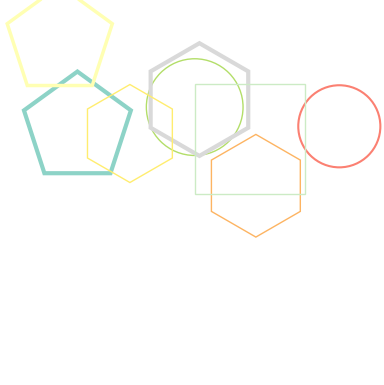[{"shape": "pentagon", "thickness": 3, "radius": 0.73, "center": [0.201, 0.668]}, {"shape": "pentagon", "thickness": 2.5, "radius": 0.72, "center": [0.155, 0.894]}, {"shape": "circle", "thickness": 1.5, "radius": 0.53, "center": [0.881, 0.672]}, {"shape": "hexagon", "thickness": 1, "radius": 0.67, "center": [0.665, 0.518]}, {"shape": "circle", "thickness": 1, "radius": 0.63, "center": [0.506, 0.722]}, {"shape": "hexagon", "thickness": 3, "radius": 0.73, "center": [0.518, 0.741]}, {"shape": "square", "thickness": 1, "radius": 0.71, "center": [0.649, 0.639]}, {"shape": "hexagon", "thickness": 1, "radius": 0.64, "center": [0.337, 0.653]}]